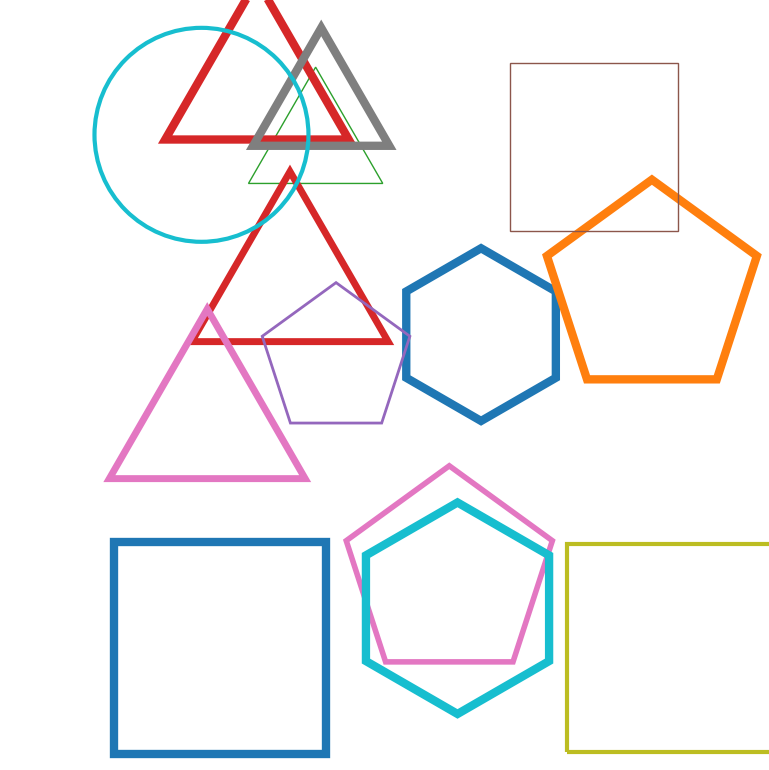[{"shape": "square", "thickness": 3, "radius": 0.69, "center": [0.286, 0.158]}, {"shape": "hexagon", "thickness": 3, "radius": 0.56, "center": [0.625, 0.565]}, {"shape": "pentagon", "thickness": 3, "radius": 0.72, "center": [0.847, 0.623]}, {"shape": "triangle", "thickness": 0.5, "radius": 0.5, "center": [0.41, 0.812]}, {"shape": "triangle", "thickness": 2.5, "radius": 0.74, "center": [0.377, 0.63]}, {"shape": "triangle", "thickness": 3, "radius": 0.69, "center": [0.334, 0.888]}, {"shape": "pentagon", "thickness": 1, "radius": 0.5, "center": [0.436, 0.532]}, {"shape": "square", "thickness": 0.5, "radius": 0.55, "center": [0.772, 0.809]}, {"shape": "triangle", "thickness": 2.5, "radius": 0.73, "center": [0.269, 0.452]}, {"shape": "pentagon", "thickness": 2, "radius": 0.7, "center": [0.584, 0.254]}, {"shape": "triangle", "thickness": 3, "radius": 0.51, "center": [0.417, 0.862]}, {"shape": "square", "thickness": 1.5, "radius": 0.67, "center": [0.872, 0.158]}, {"shape": "hexagon", "thickness": 3, "radius": 0.69, "center": [0.594, 0.21]}, {"shape": "circle", "thickness": 1.5, "radius": 0.69, "center": [0.262, 0.825]}]